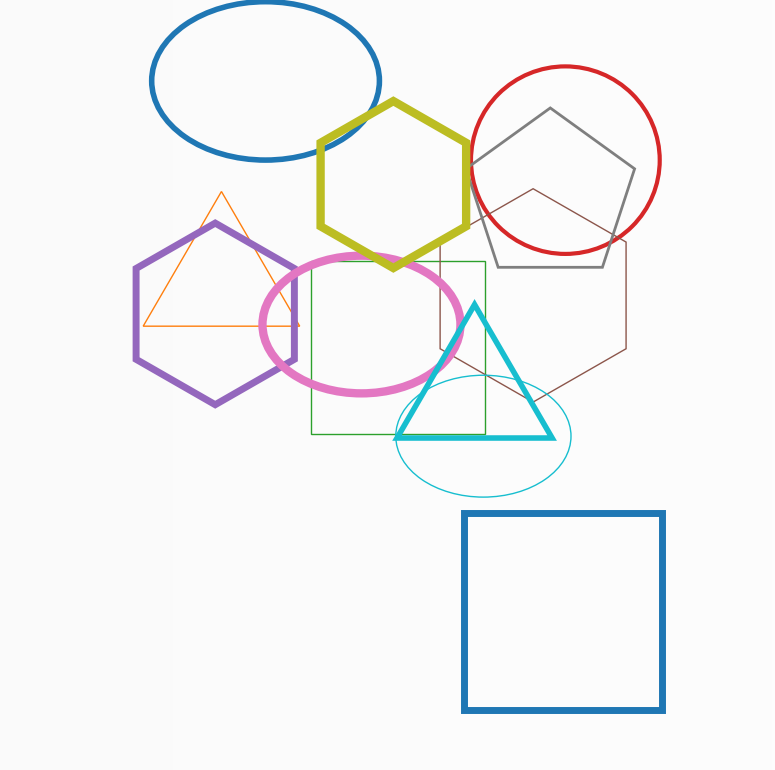[{"shape": "square", "thickness": 2.5, "radius": 0.64, "center": [0.726, 0.206]}, {"shape": "oval", "thickness": 2, "radius": 0.73, "center": [0.343, 0.895]}, {"shape": "triangle", "thickness": 0.5, "radius": 0.58, "center": [0.286, 0.635]}, {"shape": "square", "thickness": 0.5, "radius": 0.56, "center": [0.513, 0.549]}, {"shape": "circle", "thickness": 1.5, "radius": 0.61, "center": [0.729, 0.792]}, {"shape": "hexagon", "thickness": 2.5, "radius": 0.59, "center": [0.278, 0.592]}, {"shape": "hexagon", "thickness": 0.5, "radius": 0.69, "center": [0.688, 0.616]}, {"shape": "oval", "thickness": 3, "radius": 0.64, "center": [0.466, 0.579]}, {"shape": "pentagon", "thickness": 1, "radius": 0.57, "center": [0.71, 0.745]}, {"shape": "hexagon", "thickness": 3, "radius": 0.54, "center": [0.508, 0.76]}, {"shape": "oval", "thickness": 0.5, "radius": 0.57, "center": [0.624, 0.434]}, {"shape": "triangle", "thickness": 2, "radius": 0.58, "center": [0.612, 0.489]}]